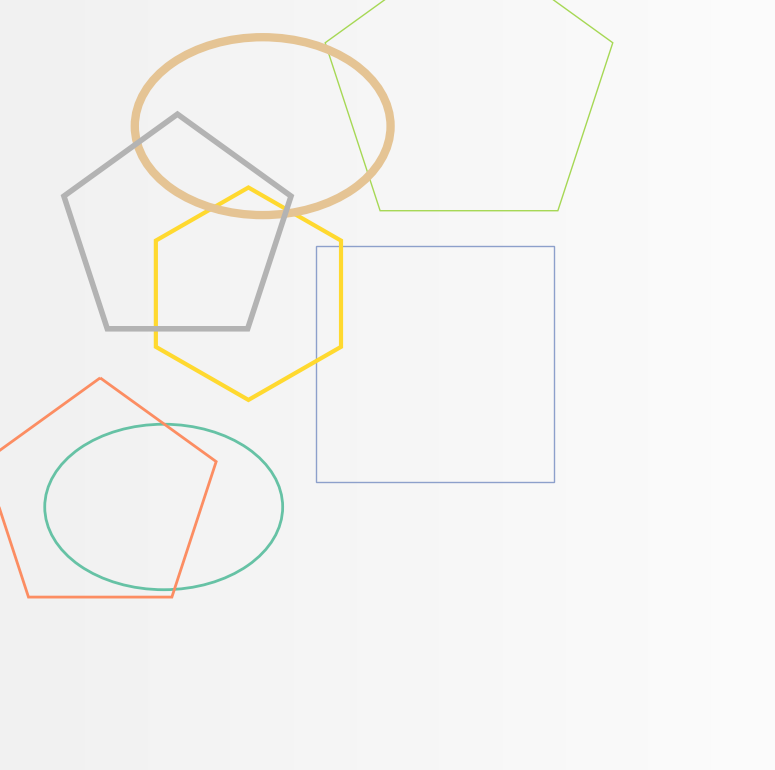[{"shape": "oval", "thickness": 1, "radius": 0.77, "center": [0.211, 0.342]}, {"shape": "pentagon", "thickness": 1, "radius": 0.79, "center": [0.129, 0.352]}, {"shape": "square", "thickness": 0.5, "radius": 0.77, "center": [0.561, 0.527]}, {"shape": "pentagon", "thickness": 0.5, "radius": 0.98, "center": [0.605, 0.884]}, {"shape": "hexagon", "thickness": 1.5, "radius": 0.69, "center": [0.321, 0.619]}, {"shape": "oval", "thickness": 3, "radius": 0.83, "center": [0.339, 0.836]}, {"shape": "pentagon", "thickness": 2, "radius": 0.77, "center": [0.229, 0.698]}]